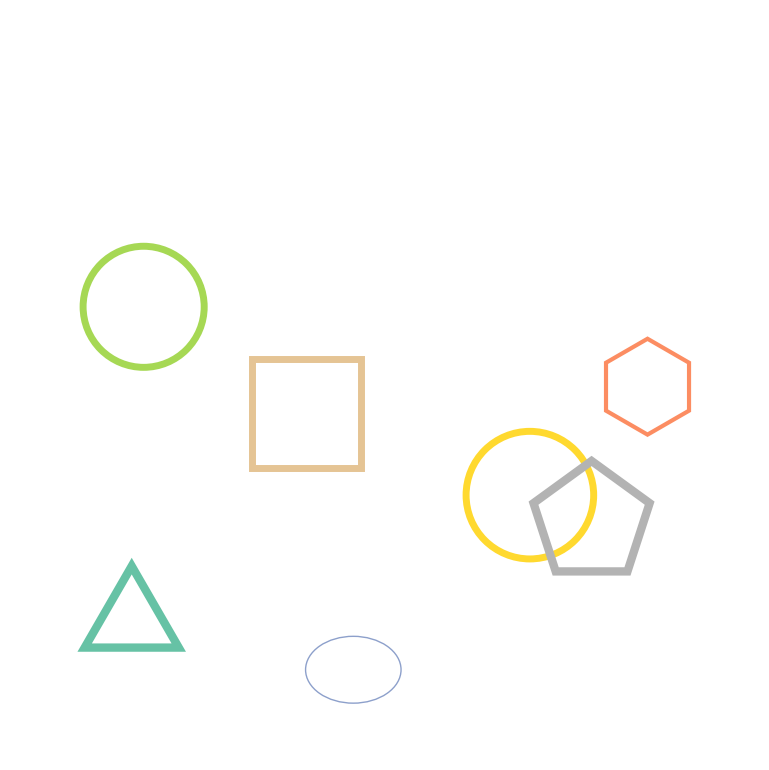[{"shape": "triangle", "thickness": 3, "radius": 0.35, "center": [0.171, 0.194]}, {"shape": "hexagon", "thickness": 1.5, "radius": 0.31, "center": [0.841, 0.498]}, {"shape": "oval", "thickness": 0.5, "radius": 0.31, "center": [0.459, 0.13]}, {"shape": "circle", "thickness": 2.5, "radius": 0.39, "center": [0.187, 0.602]}, {"shape": "circle", "thickness": 2.5, "radius": 0.41, "center": [0.688, 0.357]}, {"shape": "square", "thickness": 2.5, "radius": 0.35, "center": [0.398, 0.463]}, {"shape": "pentagon", "thickness": 3, "radius": 0.4, "center": [0.768, 0.322]}]